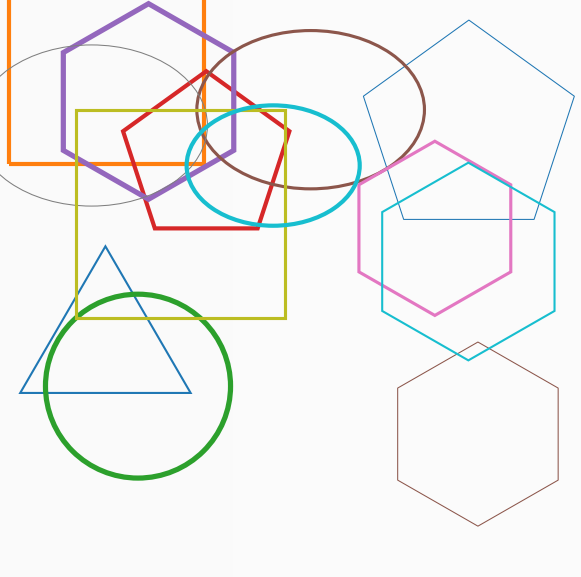[{"shape": "triangle", "thickness": 1, "radius": 0.85, "center": [0.181, 0.403]}, {"shape": "pentagon", "thickness": 0.5, "radius": 0.95, "center": [0.807, 0.774]}, {"shape": "square", "thickness": 2, "radius": 0.84, "center": [0.184, 0.883]}, {"shape": "circle", "thickness": 2.5, "radius": 0.8, "center": [0.237, 0.33]}, {"shape": "pentagon", "thickness": 2, "radius": 0.75, "center": [0.355, 0.725]}, {"shape": "hexagon", "thickness": 2.5, "radius": 0.85, "center": [0.256, 0.823]}, {"shape": "hexagon", "thickness": 0.5, "radius": 0.8, "center": [0.822, 0.247]}, {"shape": "oval", "thickness": 1.5, "radius": 0.98, "center": [0.534, 0.809]}, {"shape": "hexagon", "thickness": 1.5, "radius": 0.75, "center": [0.748, 0.604]}, {"shape": "oval", "thickness": 0.5, "radius": 1.0, "center": [0.158, 0.782]}, {"shape": "square", "thickness": 1.5, "radius": 0.9, "center": [0.311, 0.628]}, {"shape": "hexagon", "thickness": 1, "radius": 0.86, "center": [0.806, 0.546]}, {"shape": "oval", "thickness": 2, "radius": 0.74, "center": [0.47, 0.712]}]